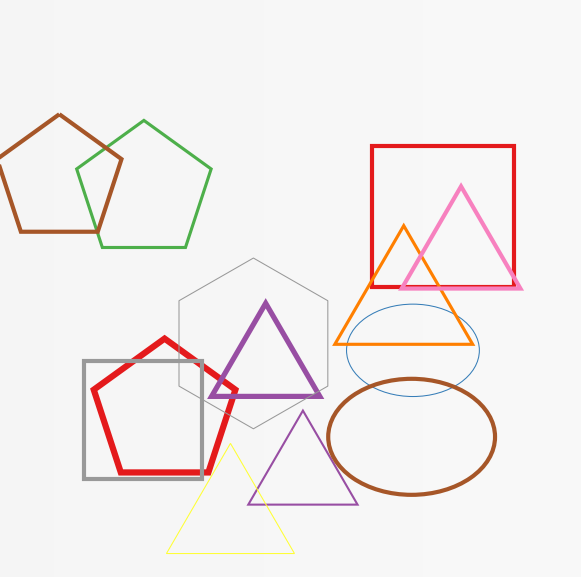[{"shape": "pentagon", "thickness": 3, "radius": 0.64, "center": [0.283, 0.285]}, {"shape": "square", "thickness": 2, "radius": 0.61, "center": [0.762, 0.624]}, {"shape": "oval", "thickness": 0.5, "radius": 0.57, "center": [0.71, 0.392]}, {"shape": "pentagon", "thickness": 1.5, "radius": 0.61, "center": [0.248, 0.669]}, {"shape": "triangle", "thickness": 2.5, "radius": 0.54, "center": [0.457, 0.366]}, {"shape": "triangle", "thickness": 1, "radius": 0.54, "center": [0.521, 0.18]}, {"shape": "triangle", "thickness": 1.5, "radius": 0.68, "center": [0.695, 0.471]}, {"shape": "triangle", "thickness": 0.5, "radius": 0.64, "center": [0.396, 0.104]}, {"shape": "oval", "thickness": 2, "radius": 0.72, "center": [0.708, 0.243]}, {"shape": "pentagon", "thickness": 2, "radius": 0.56, "center": [0.102, 0.689]}, {"shape": "triangle", "thickness": 2, "radius": 0.59, "center": [0.793, 0.558]}, {"shape": "hexagon", "thickness": 0.5, "radius": 0.74, "center": [0.436, 0.404]}, {"shape": "square", "thickness": 2, "radius": 0.51, "center": [0.246, 0.272]}]